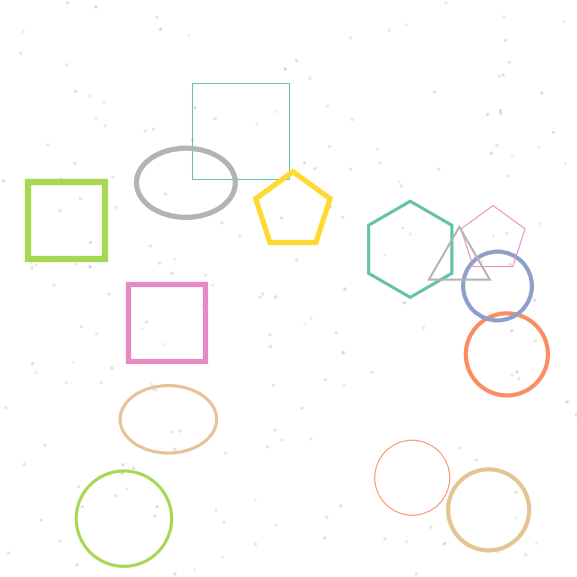[{"shape": "square", "thickness": 0.5, "radius": 0.42, "center": [0.416, 0.772]}, {"shape": "hexagon", "thickness": 1.5, "radius": 0.42, "center": [0.71, 0.567]}, {"shape": "circle", "thickness": 2, "radius": 0.36, "center": [0.878, 0.385]}, {"shape": "circle", "thickness": 0.5, "radius": 0.32, "center": [0.714, 0.172]}, {"shape": "circle", "thickness": 2, "radius": 0.3, "center": [0.862, 0.504]}, {"shape": "pentagon", "thickness": 0.5, "radius": 0.29, "center": [0.854, 0.585]}, {"shape": "square", "thickness": 2.5, "radius": 0.33, "center": [0.288, 0.441]}, {"shape": "square", "thickness": 3, "radius": 0.33, "center": [0.115, 0.617]}, {"shape": "circle", "thickness": 1.5, "radius": 0.41, "center": [0.215, 0.101]}, {"shape": "pentagon", "thickness": 2.5, "radius": 0.34, "center": [0.507, 0.634]}, {"shape": "oval", "thickness": 1.5, "radius": 0.42, "center": [0.292, 0.273]}, {"shape": "circle", "thickness": 2, "radius": 0.35, "center": [0.846, 0.116]}, {"shape": "triangle", "thickness": 1, "radius": 0.3, "center": [0.795, 0.545]}, {"shape": "oval", "thickness": 2.5, "radius": 0.43, "center": [0.322, 0.683]}]